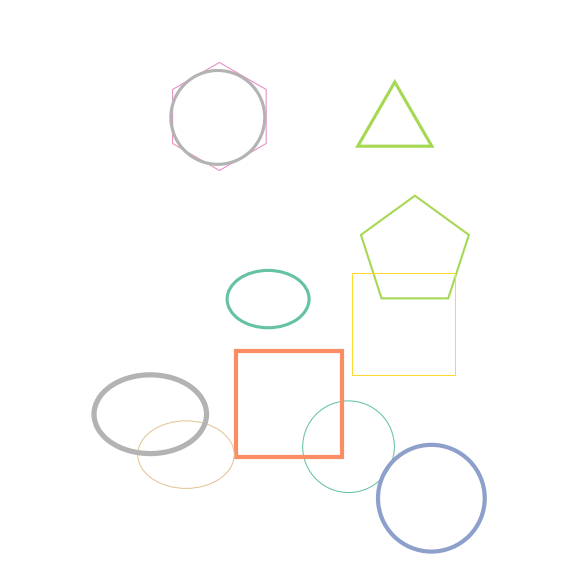[{"shape": "circle", "thickness": 0.5, "radius": 0.4, "center": [0.604, 0.226]}, {"shape": "oval", "thickness": 1.5, "radius": 0.35, "center": [0.464, 0.481]}, {"shape": "square", "thickness": 2, "radius": 0.46, "center": [0.501, 0.3]}, {"shape": "circle", "thickness": 2, "radius": 0.46, "center": [0.747, 0.136]}, {"shape": "hexagon", "thickness": 0.5, "radius": 0.47, "center": [0.38, 0.797]}, {"shape": "triangle", "thickness": 1.5, "radius": 0.37, "center": [0.684, 0.783]}, {"shape": "pentagon", "thickness": 1, "radius": 0.49, "center": [0.718, 0.562]}, {"shape": "square", "thickness": 0.5, "radius": 0.44, "center": [0.699, 0.438]}, {"shape": "oval", "thickness": 0.5, "radius": 0.42, "center": [0.322, 0.212]}, {"shape": "circle", "thickness": 1.5, "radius": 0.41, "center": [0.377, 0.796]}, {"shape": "oval", "thickness": 2.5, "radius": 0.49, "center": [0.26, 0.282]}]